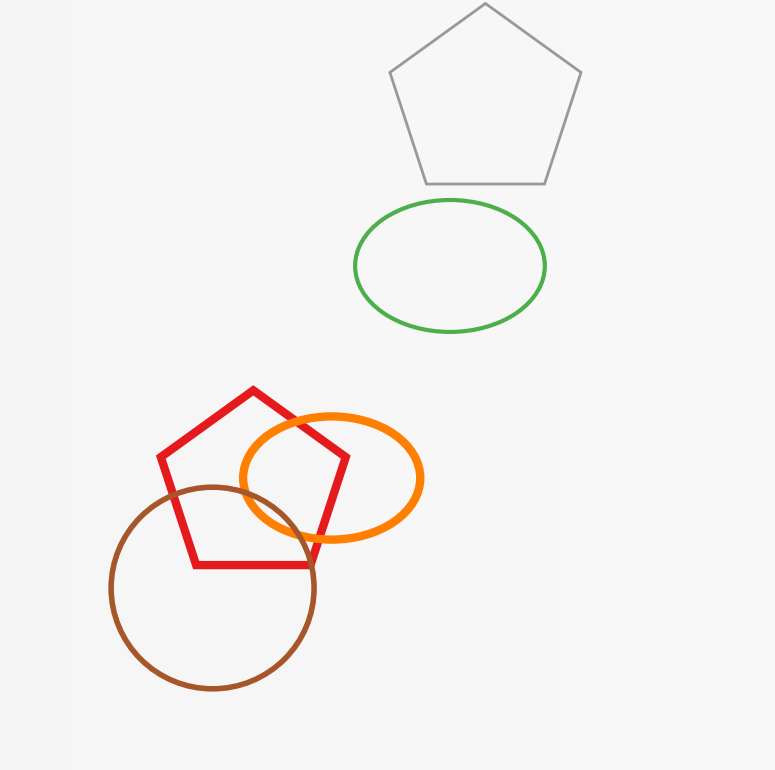[{"shape": "pentagon", "thickness": 3, "radius": 0.63, "center": [0.327, 0.368]}, {"shape": "oval", "thickness": 1.5, "radius": 0.61, "center": [0.581, 0.655]}, {"shape": "oval", "thickness": 3, "radius": 0.57, "center": [0.428, 0.379]}, {"shape": "circle", "thickness": 2, "radius": 0.65, "center": [0.274, 0.236]}, {"shape": "pentagon", "thickness": 1, "radius": 0.65, "center": [0.626, 0.866]}]